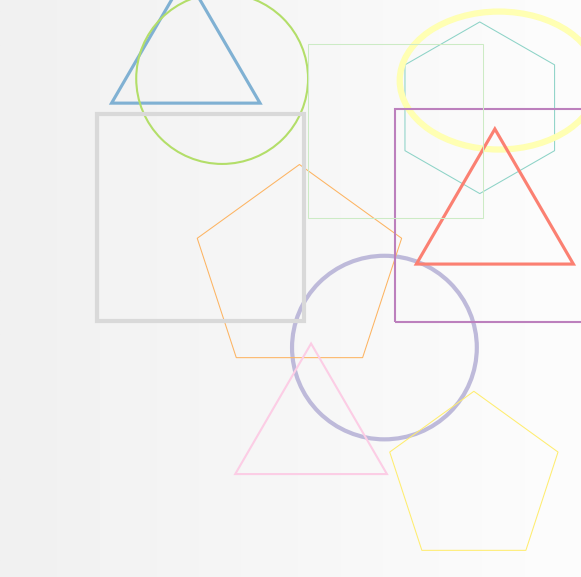[{"shape": "hexagon", "thickness": 0.5, "radius": 0.74, "center": [0.825, 0.813]}, {"shape": "oval", "thickness": 3, "radius": 0.85, "center": [0.858, 0.86]}, {"shape": "circle", "thickness": 2, "radius": 0.79, "center": [0.661, 0.397]}, {"shape": "triangle", "thickness": 1.5, "radius": 0.78, "center": [0.851, 0.62]}, {"shape": "triangle", "thickness": 1.5, "radius": 0.74, "center": [0.32, 0.894]}, {"shape": "pentagon", "thickness": 0.5, "radius": 0.92, "center": [0.515, 0.529]}, {"shape": "circle", "thickness": 1, "radius": 0.74, "center": [0.382, 0.863]}, {"shape": "triangle", "thickness": 1, "radius": 0.75, "center": [0.535, 0.254]}, {"shape": "square", "thickness": 2, "radius": 0.89, "center": [0.345, 0.622]}, {"shape": "square", "thickness": 1, "radius": 0.92, "center": [0.863, 0.626]}, {"shape": "square", "thickness": 0.5, "radius": 0.75, "center": [0.681, 0.773]}, {"shape": "pentagon", "thickness": 0.5, "radius": 0.76, "center": [0.815, 0.169]}]